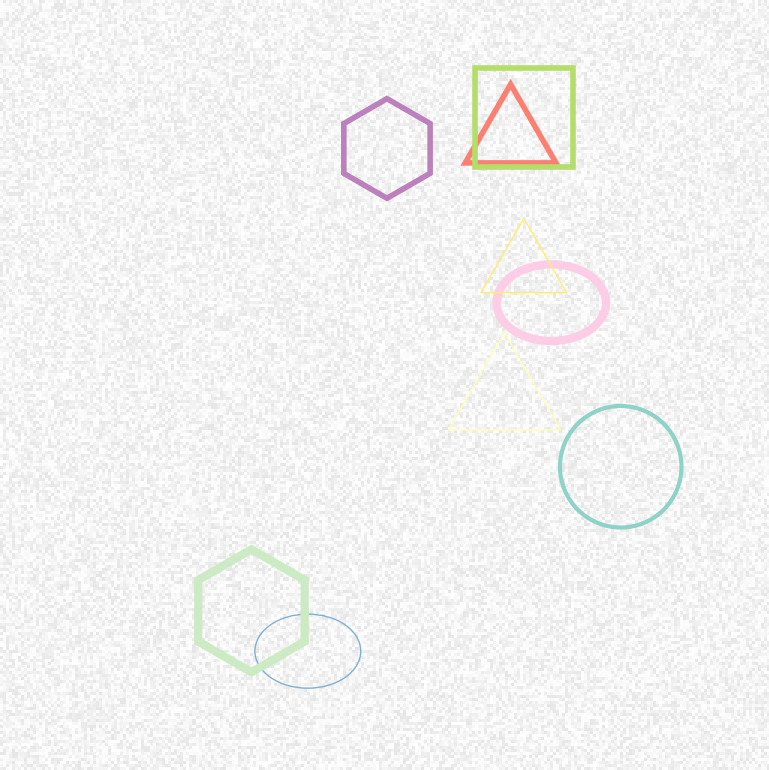[{"shape": "circle", "thickness": 1.5, "radius": 0.39, "center": [0.806, 0.394]}, {"shape": "triangle", "thickness": 0.5, "radius": 0.42, "center": [0.655, 0.484]}, {"shape": "triangle", "thickness": 2, "radius": 0.34, "center": [0.663, 0.822]}, {"shape": "oval", "thickness": 0.5, "radius": 0.34, "center": [0.4, 0.154]}, {"shape": "square", "thickness": 2, "radius": 0.32, "center": [0.68, 0.847]}, {"shape": "oval", "thickness": 3, "radius": 0.36, "center": [0.716, 0.607]}, {"shape": "hexagon", "thickness": 2, "radius": 0.32, "center": [0.503, 0.807]}, {"shape": "hexagon", "thickness": 3, "radius": 0.4, "center": [0.327, 0.207]}, {"shape": "triangle", "thickness": 0.5, "radius": 0.32, "center": [0.68, 0.652]}]